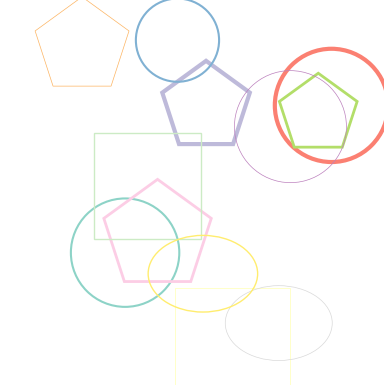[{"shape": "circle", "thickness": 1.5, "radius": 0.7, "center": [0.325, 0.344]}, {"shape": "square", "thickness": 0.5, "radius": 0.75, "center": [0.605, 0.102]}, {"shape": "pentagon", "thickness": 3, "radius": 0.6, "center": [0.535, 0.722]}, {"shape": "circle", "thickness": 3, "radius": 0.74, "center": [0.861, 0.726]}, {"shape": "circle", "thickness": 1.5, "radius": 0.54, "center": [0.461, 0.896]}, {"shape": "pentagon", "thickness": 0.5, "radius": 0.64, "center": [0.213, 0.88]}, {"shape": "pentagon", "thickness": 2, "radius": 0.53, "center": [0.827, 0.704]}, {"shape": "pentagon", "thickness": 2, "radius": 0.73, "center": [0.409, 0.387]}, {"shape": "oval", "thickness": 0.5, "radius": 0.69, "center": [0.724, 0.161]}, {"shape": "circle", "thickness": 0.5, "radius": 0.73, "center": [0.754, 0.671]}, {"shape": "square", "thickness": 1, "radius": 0.69, "center": [0.383, 0.517]}, {"shape": "oval", "thickness": 1, "radius": 0.71, "center": [0.527, 0.289]}]